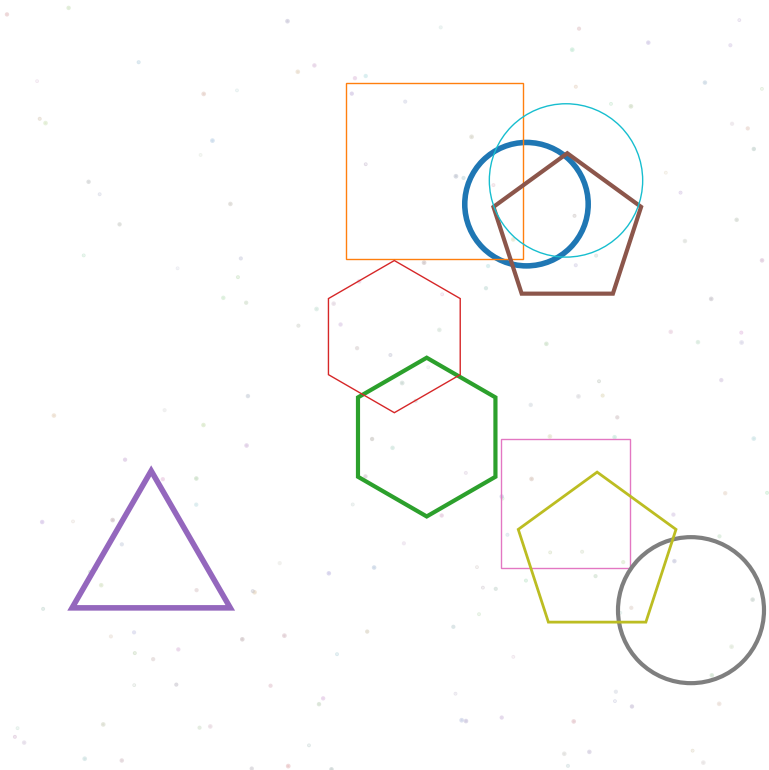[{"shape": "circle", "thickness": 2, "radius": 0.4, "center": [0.684, 0.735]}, {"shape": "square", "thickness": 0.5, "radius": 0.57, "center": [0.564, 0.778]}, {"shape": "hexagon", "thickness": 1.5, "radius": 0.52, "center": [0.554, 0.432]}, {"shape": "hexagon", "thickness": 0.5, "radius": 0.49, "center": [0.512, 0.563]}, {"shape": "triangle", "thickness": 2, "radius": 0.59, "center": [0.196, 0.27]}, {"shape": "pentagon", "thickness": 1.5, "radius": 0.5, "center": [0.737, 0.7]}, {"shape": "square", "thickness": 0.5, "radius": 0.42, "center": [0.735, 0.346]}, {"shape": "circle", "thickness": 1.5, "radius": 0.47, "center": [0.897, 0.208]}, {"shape": "pentagon", "thickness": 1, "radius": 0.54, "center": [0.775, 0.279]}, {"shape": "circle", "thickness": 0.5, "radius": 0.5, "center": [0.735, 0.766]}]